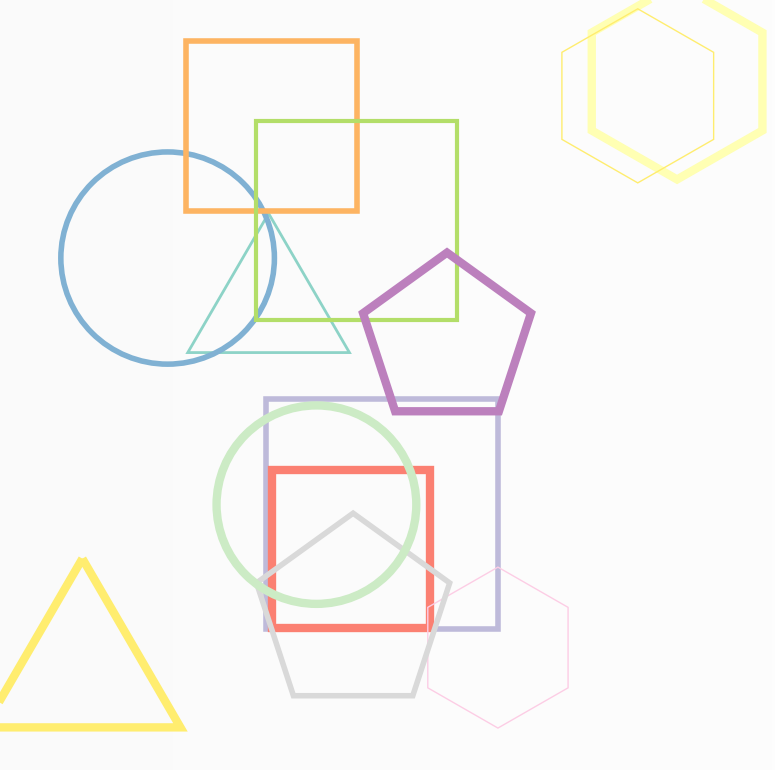[{"shape": "triangle", "thickness": 1, "radius": 0.6, "center": [0.347, 0.602]}, {"shape": "hexagon", "thickness": 3, "radius": 0.64, "center": [0.874, 0.894]}, {"shape": "square", "thickness": 2, "radius": 0.75, "center": [0.493, 0.332]}, {"shape": "square", "thickness": 3, "radius": 0.51, "center": [0.453, 0.287]}, {"shape": "circle", "thickness": 2, "radius": 0.69, "center": [0.216, 0.665]}, {"shape": "square", "thickness": 2, "radius": 0.55, "center": [0.35, 0.837]}, {"shape": "square", "thickness": 1.5, "radius": 0.65, "center": [0.46, 0.714]}, {"shape": "hexagon", "thickness": 0.5, "radius": 0.52, "center": [0.642, 0.159]}, {"shape": "pentagon", "thickness": 2, "radius": 0.66, "center": [0.456, 0.202]}, {"shape": "pentagon", "thickness": 3, "radius": 0.57, "center": [0.577, 0.558]}, {"shape": "circle", "thickness": 3, "radius": 0.64, "center": [0.408, 0.345]}, {"shape": "triangle", "thickness": 3, "radius": 0.73, "center": [0.106, 0.128]}, {"shape": "hexagon", "thickness": 0.5, "radius": 0.57, "center": [0.823, 0.876]}]